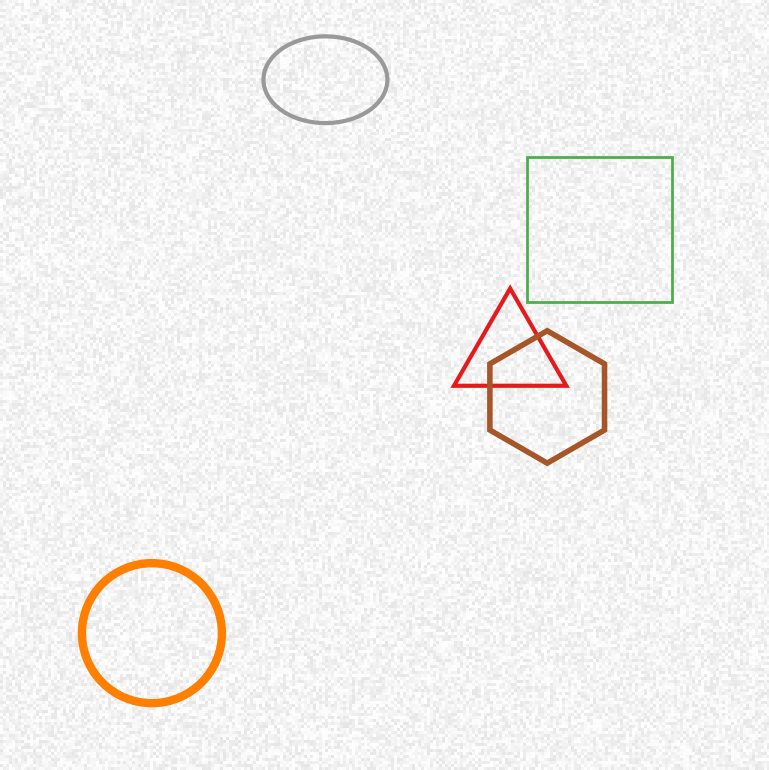[{"shape": "triangle", "thickness": 1.5, "radius": 0.42, "center": [0.663, 0.541]}, {"shape": "square", "thickness": 1, "radius": 0.47, "center": [0.779, 0.702]}, {"shape": "circle", "thickness": 3, "radius": 0.45, "center": [0.197, 0.178]}, {"shape": "hexagon", "thickness": 2, "radius": 0.43, "center": [0.711, 0.484]}, {"shape": "oval", "thickness": 1.5, "radius": 0.4, "center": [0.423, 0.896]}]